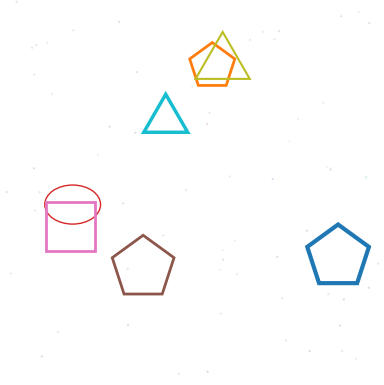[{"shape": "pentagon", "thickness": 3, "radius": 0.42, "center": [0.878, 0.333]}, {"shape": "pentagon", "thickness": 2, "radius": 0.31, "center": [0.551, 0.828]}, {"shape": "oval", "thickness": 1, "radius": 0.36, "center": [0.189, 0.469]}, {"shape": "pentagon", "thickness": 2, "radius": 0.42, "center": [0.372, 0.305]}, {"shape": "square", "thickness": 2, "radius": 0.32, "center": [0.182, 0.412]}, {"shape": "triangle", "thickness": 1.5, "radius": 0.41, "center": [0.578, 0.836]}, {"shape": "triangle", "thickness": 2.5, "radius": 0.33, "center": [0.43, 0.689]}]